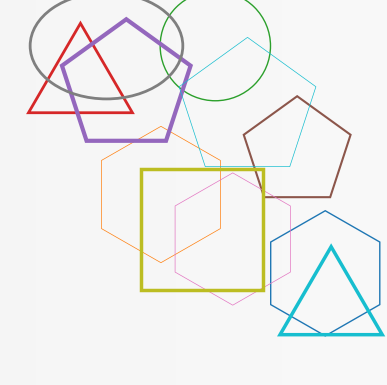[{"shape": "hexagon", "thickness": 1, "radius": 0.81, "center": [0.839, 0.29]}, {"shape": "hexagon", "thickness": 0.5, "radius": 0.89, "center": [0.415, 0.495]}, {"shape": "circle", "thickness": 1, "radius": 0.71, "center": [0.556, 0.881]}, {"shape": "triangle", "thickness": 2, "radius": 0.77, "center": [0.208, 0.785]}, {"shape": "pentagon", "thickness": 3, "radius": 0.87, "center": [0.326, 0.775]}, {"shape": "pentagon", "thickness": 1.5, "radius": 0.72, "center": [0.767, 0.605]}, {"shape": "hexagon", "thickness": 0.5, "radius": 0.86, "center": [0.601, 0.379]}, {"shape": "oval", "thickness": 2, "radius": 0.99, "center": [0.275, 0.881]}, {"shape": "square", "thickness": 2.5, "radius": 0.79, "center": [0.521, 0.404]}, {"shape": "pentagon", "thickness": 0.5, "radius": 0.93, "center": [0.639, 0.717]}, {"shape": "triangle", "thickness": 2.5, "radius": 0.76, "center": [0.855, 0.207]}]